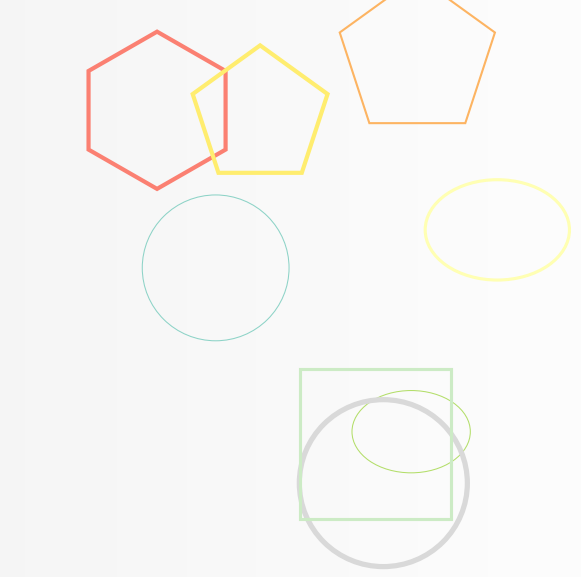[{"shape": "circle", "thickness": 0.5, "radius": 0.63, "center": [0.371, 0.535]}, {"shape": "oval", "thickness": 1.5, "radius": 0.62, "center": [0.856, 0.601]}, {"shape": "hexagon", "thickness": 2, "radius": 0.68, "center": [0.27, 0.808]}, {"shape": "pentagon", "thickness": 1, "radius": 0.7, "center": [0.718, 0.899]}, {"shape": "oval", "thickness": 0.5, "radius": 0.51, "center": [0.707, 0.252]}, {"shape": "circle", "thickness": 2.5, "radius": 0.72, "center": [0.66, 0.163]}, {"shape": "square", "thickness": 1.5, "radius": 0.65, "center": [0.646, 0.231]}, {"shape": "pentagon", "thickness": 2, "radius": 0.61, "center": [0.448, 0.799]}]